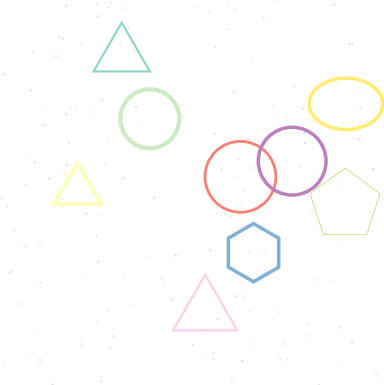[{"shape": "triangle", "thickness": 1.5, "radius": 0.42, "center": [0.316, 0.857]}, {"shape": "triangle", "thickness": 2.5, "radius": 0.36, "center": [0.201, 0.505]}, {"shape": "circle", "thickness": 2, "radius": 0.46, "center": [0.625, 0.541]}, {"shape": "hexagon", "thickness": 2.5, "radius": 0.38, "center": [0.659, 0.344]}, {"shape": "pentagon", "thickness": 0.5, "radius": 0.48, "center": [0.896, 0.468]}, {"shape": "triangle", "thickness": 1.5, "radius": 0.48, "center": [0.533, 0.19]}, {"shape": "circle", "thickness": 2.5, "radius": 0.44, "center": [0.759, 0.581]}, {"shape": "circle", "thickness": 3, "radius": 0.38, "center": [0.389, 0.692]}, {"shape": "oval", "thickness": 2.5, "radius": 0.48, "center": [0.899, 0.73]}]